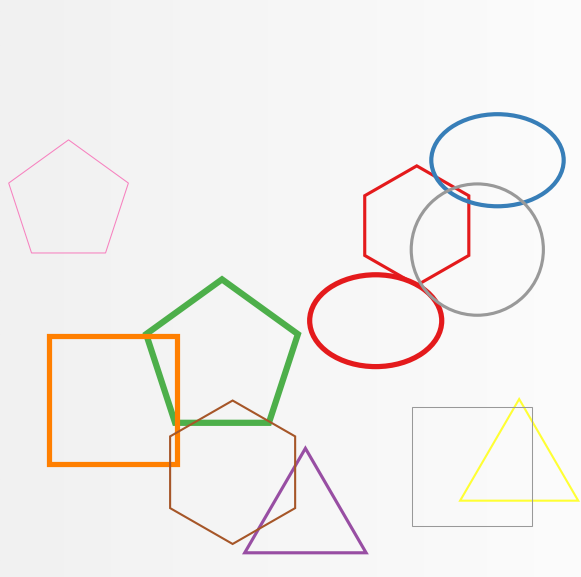[{"shape": "oval", "thickness": 2.5, "radius": 0.57, "center": [0.646, 0.444]}, {"shape": "hexagon", "thickness": 1.5, "radius": 0.52, "center": [0.717, 0.609]}, {"shape": "oval", "thickness": 2, "radius": 0.57, "center": [0.856, 0.722]}, {"shape": "pentagon", "thickness": 3, "radius": 0.69, "center": [0.382, 0.378]}, {"shape": "triangle", "thickness": 1.5, "radius": 0.6, "center": [0.525, 0.102]}, {"shape": "square", "thickness": 2.5, "radius": 0.55, "center": [0.194, 0.306]}, {"shape": "triangle", "thickness": 1, "radius": 0.59, "center": [0.893, 0.191]}, {"shape": "hexagon", "thickness": 1, "radius": 0.62, "center": [0.4, 0.181]}, {"shape": "pentagon", "thickness": 0.5, "radius": 0.54, "center": [0.118, 0.649]}, {"shape": "circle", "thickness": 1.5, "radius": 0.57, "center": [0.821, 0.567]}, {"shape": "square", "thickness": 0.5, "radius": 0.52, "center": [0.812, 0.191]}]